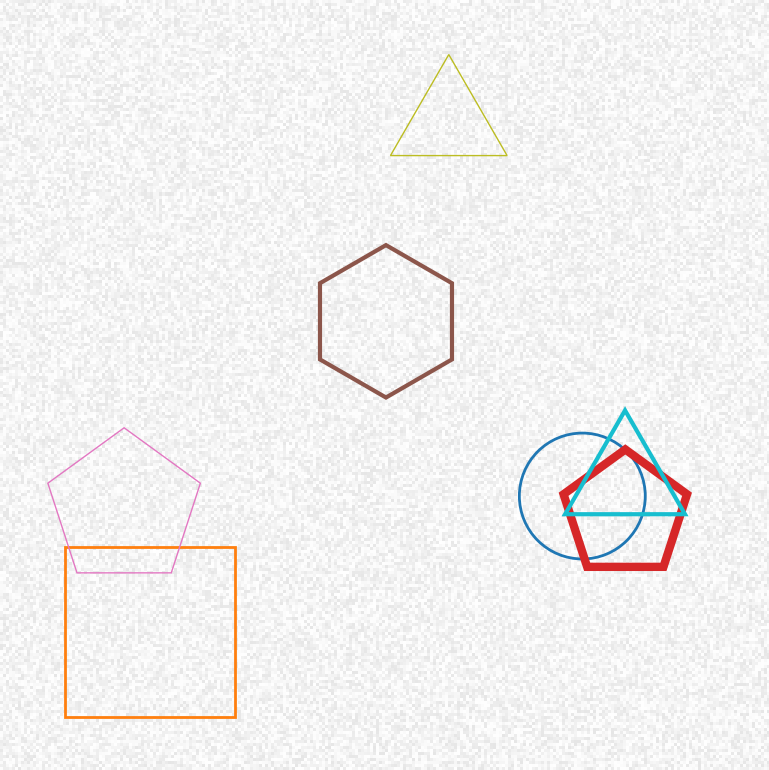[{"shape": "circle", "thickness": 1, "radius": 0.41, "center": [0.756, 0.356]}, {"shape": "square", "thickness": 1, "radius": 0.55, "center": [0.195, 0.18]}, {"shape": "pentagon", "thickness": 3, "radius": 0.42, "center": [0.812, 0.332]}, {"shape": "hexagon", "thickness": 1.5, "radius": 0.49, "center": [0.501, 0.583]}, {"shape": "pentagon", "thickness": 0.5, "radius": 0.52, "center": [0.161, 0.34]}, {"shape": "triangle", "thickness": 0.5, "radius": 0.44, "center": [0.583, 0.842]}, {"shape": "triangle", "thickness": 1.5, "radius": 0.45, "center": [0.812, 0.377]}]